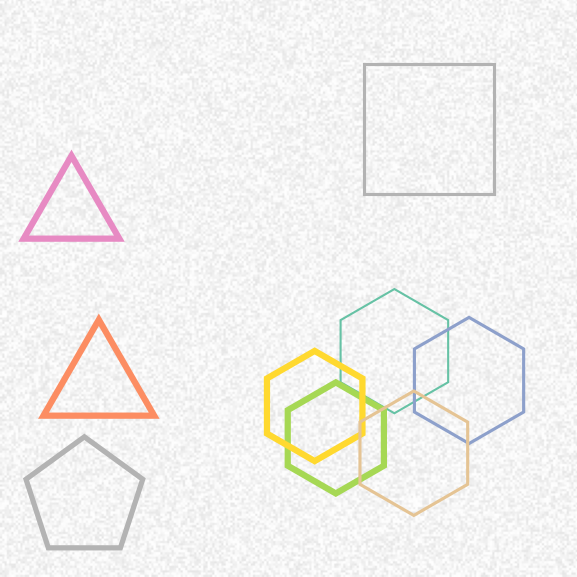[{"shape": "hexagon", "thickness": 1, "radius": 0.54, "center": [0.683, 0.391]}, {"shape": "triangle", "thickness": 3, "radius": 0.55, "center": [0.171, 0.335]}, {"shape": "hexagon", "thickness": 1.5, "radius": 0.55, "center": [0.812, 0.34]}, {"shape": "triangle", "thickness": 3, "radius": 0.48, "center": [0.124, 0.634]}, {"shape": "hexagon", "thickness": 3, "radius": 0.48, "center": [0.581, 0.241]}, {"shape": "hexagon", "thickness": 3, "radius": 0.48, "center": [0.545, 0.296]}, {"shape": "hexagon", "thickness": 1.5, "radius": 0.54, "center": [0.717, 0.214]}, {"shape": "square", "thickness": 1.5, "radius": 0.56, "center": [0.743, 0.776]}, {"shape": "pentagon", "thickness": 2.5, "radius": 0.53, "center": [0.146, 0.136]}]